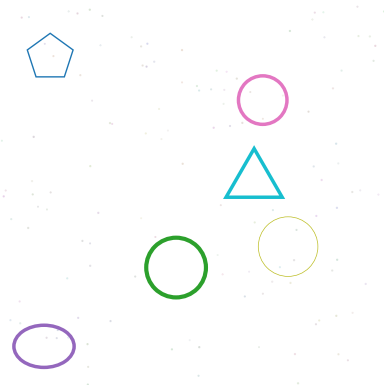[{"shape": "pentagon", "thickness": 1, "radius": 0.31, "center": [0.13, 0.851]}, {"shape": "circle", "thickness": 3, "radius": 0.39, "center": [0.457, 0.305]}, {"shape": "oval", "thickness": 2.5, "radius": 0.39, "center": [0.114, 0.1]}, {"shape": "circle", "thickness": 2.5, "radius": 0.31, "center": [0.682, 0.74]}, {"shape": "circle", "thickness": 0.5, "radius": 0.39, "center": [0.748, 0.359]}, {"shape": "triangle", "thickness": 2.5, "radius": 0.42, "center": [0.66, 0.53]}]